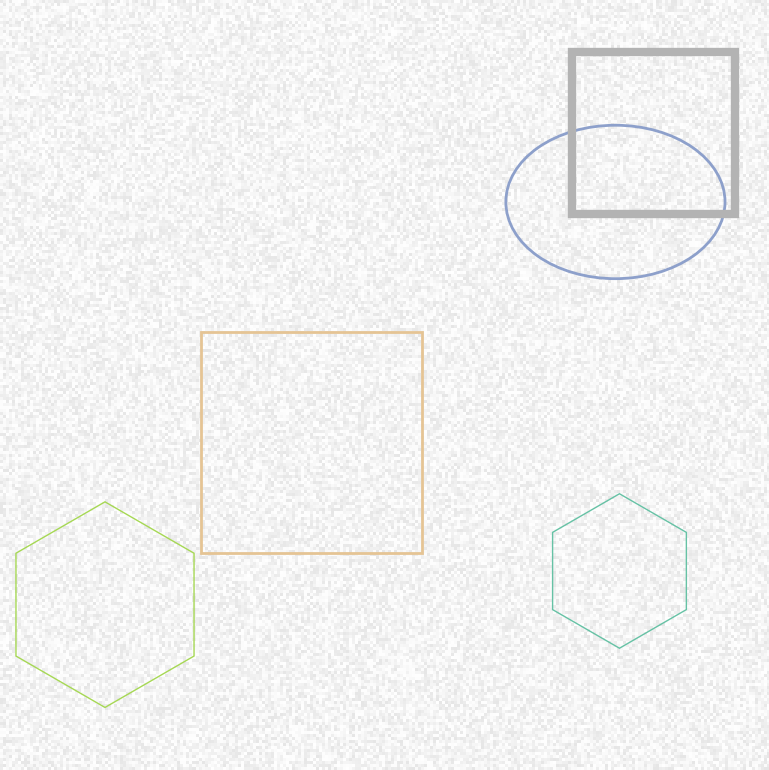[{"shape": "hexagon", "thickness": 0.5, "radius": 0.5, "center": [0.805, 0.258]}, {"shape": "oval", "thickness": 1, "radius": 0.71, "center": [0.799, 0.738]}, {"shape": "hexagon", "thickness": 0.5, "radius": 0.67, "center": [0.136, 0.215]}, {"shape": "square", "thickness": 1, "radius": 0.72, "center": [0.405, 0.426]}, {"shape": "square", "thickness": 3, "radius": 0.53, "center": [0.849, 0.827]}]